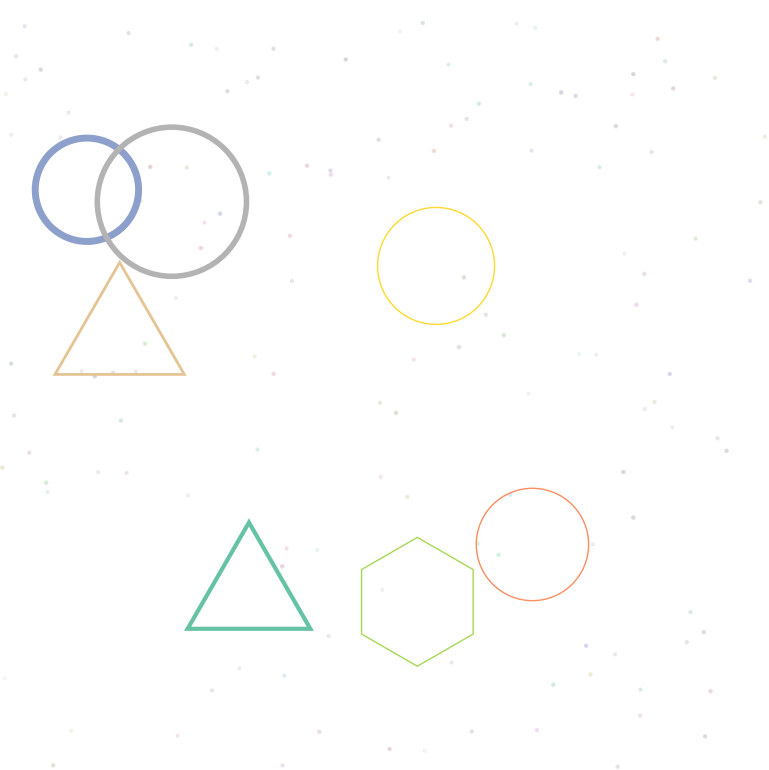[{"shape": "triangle", "thickness": 1.5, "radius": 0.46, "center": [0.323, 0.229]}, {"shape": "circle", "thickness": 0.5, "radius": 0.36, "center": [0.691, 0.293]}, {"shape": "circle", "thickness": 2.5, "radius": 0.34, "center": [0.113, 0.754]}, {"shape": "hexagon", "thickness": 0.5, "radius": 0.42, "center": [0.542, 0.218]}, {"shape": "circle", "thickness": 0.5, "radius": 0.38, "center": [0.566, 0.655]}, {"shape": "triangle", "thickness": 1, "radius": 0.48, "center": [0.155, 0.562]}, {"shape": "circle", "thickness": 2, "radius": 0.48, "center": [0.223, 0.738]}]